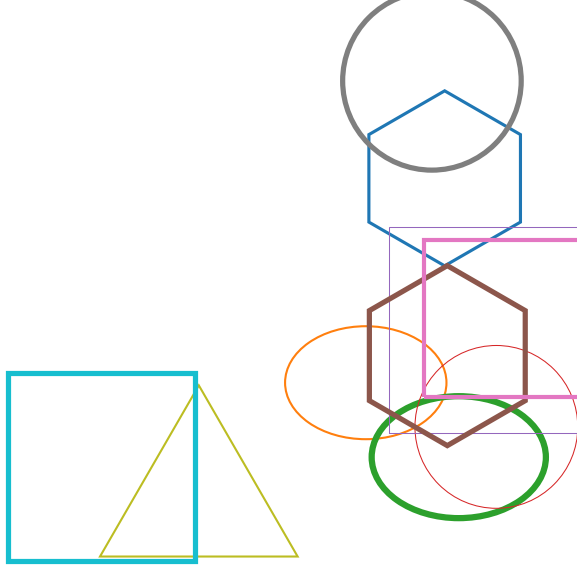[{"shape": "hexagon", "thickness": 1.5, "radius": 0.76, "center": [0.77, 0.69]}, {"shape": "oval", "thickness": 1, "radius": 0.7, "center": [0.633, 0.336]}, {"shape": "oval", "thickness": 3, "radius": 0.75, "center": [0.794, 0.208]}, {"shape": "circle", "thickness": 0.5, "radius": 0.7, "center": [0.86, 0.26]}, {"shape": "square", "thickness": 0.5, "radius": 0.89, "center": [0.851, 0.428]}, {"shape": "hexagon", "thickness": 2.5, "radius": 0.78, "center": [0.775, 0.383]}, {"shape": "square", "thickness": 2, "radius": 0.68, "center": [0.869, 0.447]}, {"shape": "circle", "thickness": 2.5, "radius": 0.77, "center": [0.748, 0.859]}, {"shape": "triangle", "thickness": 1, "radius": 0.99, "center": [0.344, 0.134]}, {"shape": "square", "thickness": 2.5, "radius": 0.81, "center": [0.176, 0.191]}]